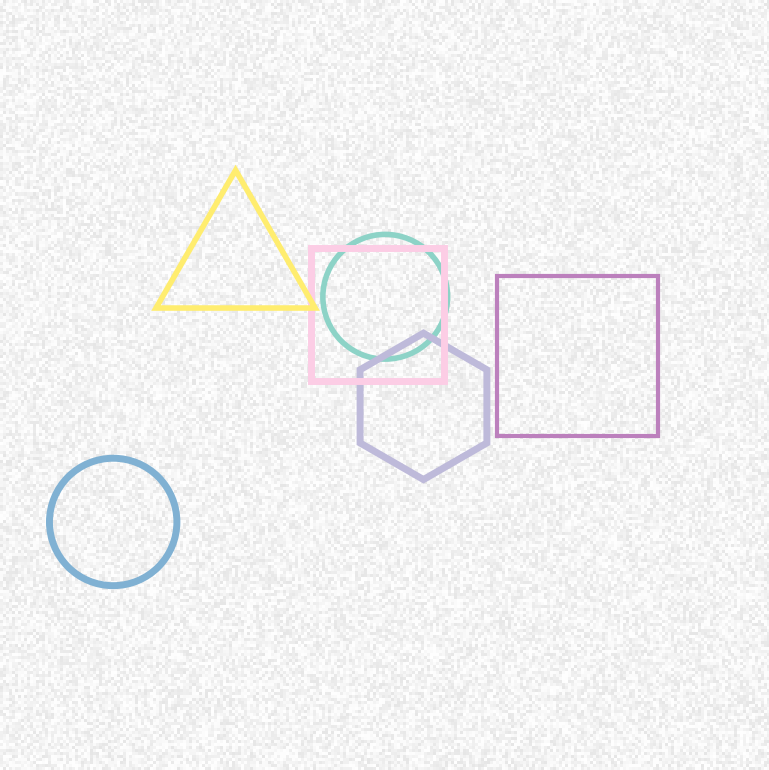[{"shape": "circle", "thickness": 2, "radius": 0.4, "center": [0.5, 0.615]}, {"shape": "hexagon", "thickness": 2.5, "radius": 0.48, "center": [0.55, 0.472]}, {"shape": "circle", "thickness": 2.5, "radius": 0.41, "center": [0.147, 0.322]}, {"shape": "square", "thickness": 2.5, "radius": 0.43, "center": [0.491, 0.592]}, {"shape": "square", "thickness": 1.5, "radius": 0.52, "center": [0.75, 0.538]}, {"shape": "triangle", "thickness": 2, "radius": 0.6, "center": [0.306, 0.66]}]